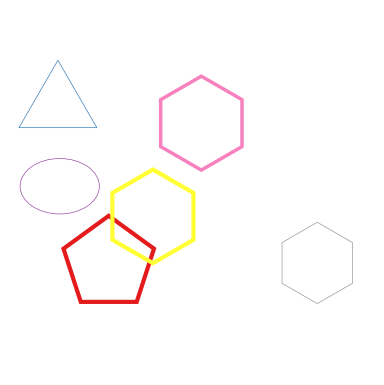[{"shape": "pentagon", "thickness": 3, "radius": 0.62, "center": [0.282, 0.316]}, {"shape": "triangle", "thickness": 0.5, "radius": 0.58, "center": [0.15, 0.727]}, {"shape": "oval", "thickness": 0.5, "radius": 0.51, "center": [0.155, 0.516]}, {"shape": "hexagon", "thickness": 3, "radius": 0.61, "center": [0.397, 0.438]}, {"shape": "hexagon", "thickness": 2.5, "radius": 0.61, "center": [0.523, 0.68]}, {"shape": "hexagon", "thickness": 0.5, "radius": 0.53, "center": [0.824, 0.317]}]